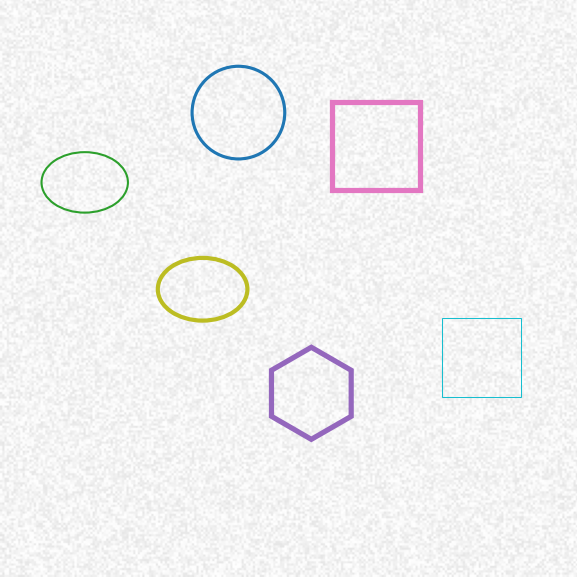[{"shape": "circle", "thickness": 1.5, "radius": 0.4, "center": [0.413, 0.804]}, {"shape": "oval", "thickness": 1, "radius": 0.37, "center": [0.147, 0.683]}, {"shape": "hexagon", "thickness": 2.5, "radius": 0.4, "center": [0.539, 0.318]}, {"shape": "square", "thickness": 2.5, "radius": 0.38, "center": [0.652, 0.747]}, {"shape": "oval", "thickness": 2, "radius": 0.39, "center": [0.351, 0.498]}, {"shape": "square", "thickness": 0.5, "radius": 0.34, "center": [0.834, 0.38]}]